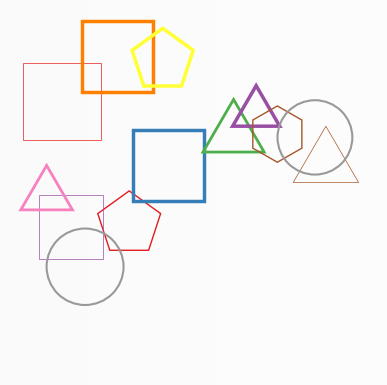[{"shape": "pentagon", "thickness": 1, "radius": 0.43, "center": [0.333, 0.419]}, {"shape": "square", "thickness": 0.5, "radius": 0.5, "center": [0.16, 0.737]}, {"shape": "square", "thickness": 2.5, "radius": 0.46, "center": [0.434, 0.571]}, {"shape": "triangle", "thickness": 2, "radius": 0.46, "center": [0.603, 0.651]}, {"shape": "square", "thickness": 0.5, "radius": 0.42, "center": [0.183, 0.41]}, {"shape": "triangle", "thickness": 2.5, "radius": 0.35, "center": [0.661, 0.707]}, {"shape": "square", "thickness": 2.5, "radius": 0.46, "center": [0.303, 0.853]}, {"shape": "pentagon", "thickness": 2.5, "radius": 0.41, "center": [0.42, 0.844]}, {"shape": "hexagon", "thickness": 1, "radius": 0.37, "center": [0.716, 0.652]}, {"shape": "triangle", "thickness": 0.5, "radius": 0.49, "center": [0.841, 0.575]}, {"shape": "triangle", "thickness": 2, "radius": 0.38, "center": [0.12, 0.493]}, {"shape": "circle", "thickness": 1.5, "radius": 0.5, "center": [0.22, 0.307]}, {"shape": "circle", "thickness": 1.5, "radius": 0.48, "center": [0.813, 0.643]}]